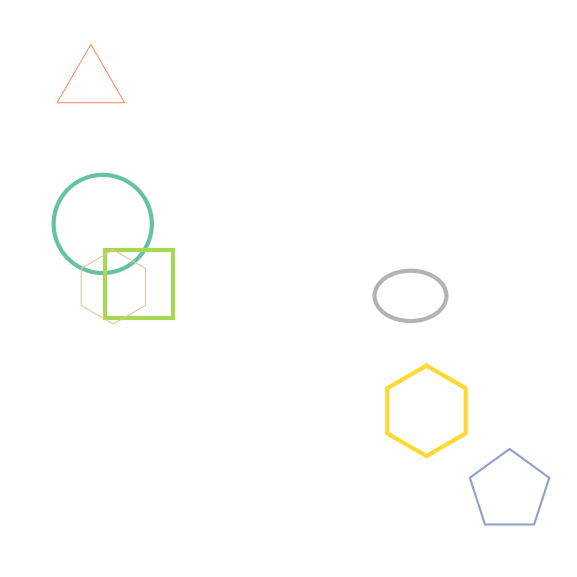[{"shape": "circle", "thickness": 2, "radius": 0.43, "center": [0.178, 0.611]}, {"shape": "triangle", "thickness": 0.5, "radius": 0.34, "center": [0.157, 0.855]}, {"shape": "pentagon", "thickness": 1, "radius": 0.36, "center": [0.882, 0.149]}, {"shape": "square", "thickness": 2, "radius": 0.29, "center": [0.24, 0.507]}, {"shape": "hexagon", "thickness": 2, "radius": 0.39, "center": [0.738, 0.288]}, {"shape": "hexagon", "thickness": 0.5, "radius": 0.32, "center": [0.196, 0.502]}, {"shape": "oval", "thickness": 2, "radius": 0.31, "center": [0.711, 0.487]}]